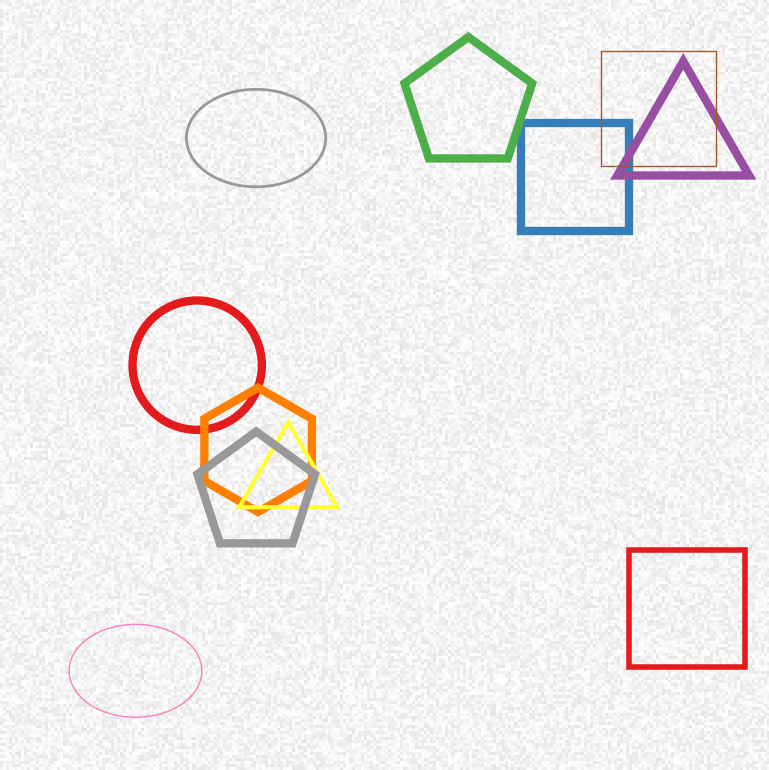[{"shape": "square", "thickness": 2, "radius": 0.38, "center": [0.892, 0.21]}, {"shape": "circle", "thickness": 3, "radius": 0.42, "center": [0.256, 0.526]}, {"shape": "square", "thickness": 3, "radius": 0.35, "center": [0.747, 0.77]}, {"shape": "pentagon", "thickness": 3, "radius": 0.44, "center": [0.608, 0.865]}, {"shape": "triangle", "thickness": 3, "radius": 0.49, "center": [0.887, 0.821]}, {"shape": "hexagon", "thickness": 3, "radius": 0.4, "center": [0.335, 0.416]}, {"shape": "triangle", "thickness": 1.5, "radius": 0.37, "center": [0.374, 0.378]}, {"shape": "square", "thickness": 0.5, "radius": 0.37, "center": [0.855, 0.859]}, {"shape": "oval", "thickness": 0.5, "radius": 0.43, "center": [0.176, 0.129]}, {"shape": "oval", "thickness": 1, "radius": 0.45, "center": [0.333, 0.821]}, {"shape": "pentagon", "thickness": 3, "radius": 0.4, "center": [0.333, 0.359]}]